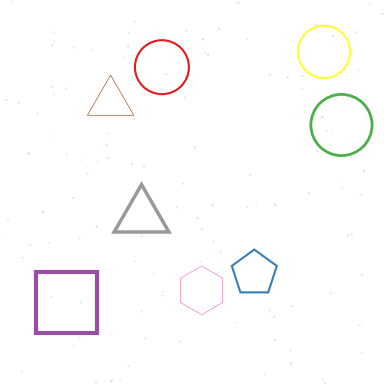[{"shape": "circle", "thickness": 1.5, "radius": 0.35, "center": [0.421, 0.825]}, {"shape": "pentagon", "thickness": 1.5, "radius": 0.31, "center": [0.661, 0.29]}, {"shape": "circle", "thickness": 2, "radius": 0.4, "center": [0.887, 0.675]}, {"shape": "square", "thickness": 3, "radius": 0.4, "center": [0.173, 0.214]}, {"shape": "circle", "thickness": 1.5, "radius": 0.34, "center": [0.841, 0.865]}, {"shape": "triangle", "thickness": 0.5, "radius": 0.35, "center": [0.287, 0.735]}, {"shape": "hexagon", "thickness": 0.5, "radius": 0.32, "center": [0.524, 0.246]}, {"shape": "triangle", "thickness": 2.5, "radius": 0.41, "center": [0.368, 0.438]}]